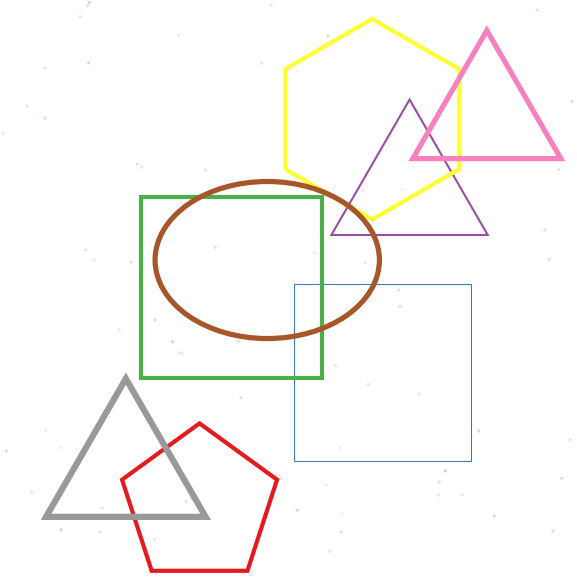[{"shape": "pentagon", "thickness": 2, "radius": 0.71, "center": [0.346, 0.125]}, {"shape": "square", "thickness": 0.5, "radius": 0.77, "center": [0.662, 0.354]}, {"shape": "square", "thickness": 2, "radius": 0.78, "center": [0.401, 0.501]}, {"shape": "triangle", "thickness": 1, "radius": 0.78, "center": [0.709, 0.67]}, {"shape": "hexagon", "thickness": 2, "radius": 0.87, "center": [0.644, 0.793]}, {"shape": "oval", "thickness": 2.5, "radius": 0.97, "center": [0.463, 0.549]}, {"shape": "triangle", "thickness": 2.5, "radius": 0.74, "center": [0.843, 0.798]}, {"shape": "triangle", "thickness": 3, "radius": 0.8, "center": [0.218, 0.184]}]